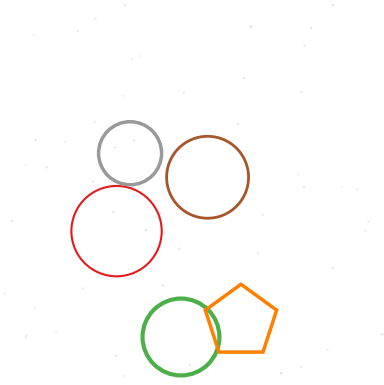[{"shape": "circle", "thickness": 1.5, "radius": 0.59, "center": [0.303, 0.4]}, {"shape": "circle", "thickness": 3, "radius": 0.5, "center": [0.47, 0.125]}, {"shape": "pentagon", "thickness": 2.5, "radius": 0.49, "center": [0.626, 0.164]}, {"shape": "circle", "thickness": 2, "radius": 0.53, "center": [0.539, 0.54]}, {"shape": "circle", "thickness": 2.5, "radius": 0.41, "center": [0.338, 0.602]}]